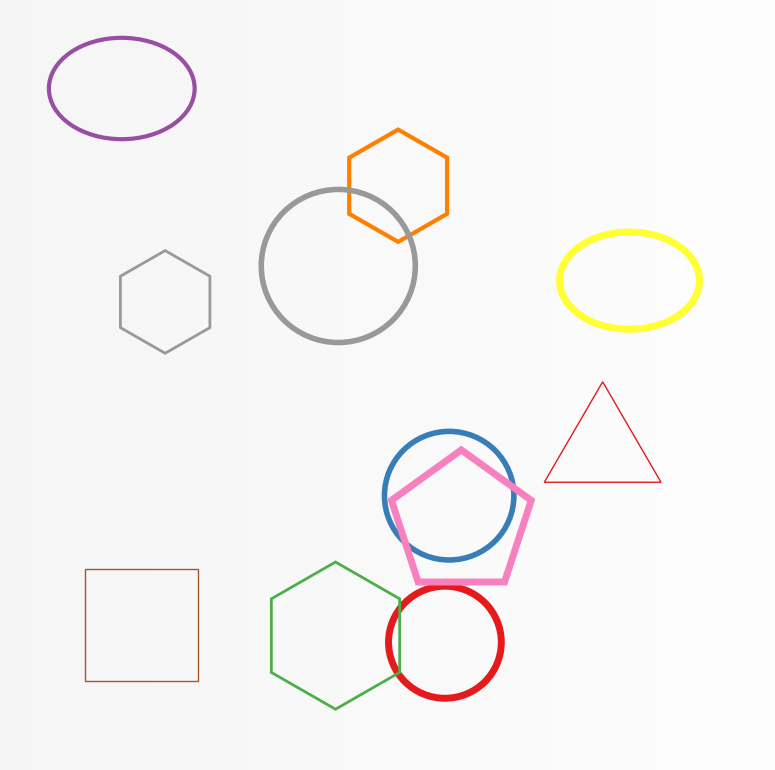[{"shape": "circle", "thickness": 2.5, "radius": 0.36, "center": [0.574, 0.166]}, {"shape": "triangle", "thickness": 0.5, "radius": 0.43, "center": [0.778, 0.417]}, {"shape": "circle", "thickness": 2, "radius": 0.42, "center": [0.58, 0.356]}, {"shape": "hexagon", "thickness": 1, "radius": 0.48, "center": [0.433, 0.175]}, {"shape": "oval", "thickness": 1.5, "radius": 0.47, "center": [0.157, 0.885]}, {"shape": "hexagon", "thickness": 1.5, "radius": 0.36, "center": [0.514, 0.759]}, {"shape": "oval", "thickness": 2.5, "radius": 0.45, "center": [0.812, 0.636]}, {"shape": "square", "thickness": 0.5, "radius": 0.37, "center": [0.183, 0.189]}, {"shape": "pentagon", "thickness": 2.5, "radius": 0.47, "center": [0.595, 0.321]}, {"shape": "circle", "thickness": 2, "radius": 0.5, "center": [0.436, 0.655]}, {"shape": "hexagon", "thickness": 1, "radius": 0.33, "center": [0.213, 0.608]}]